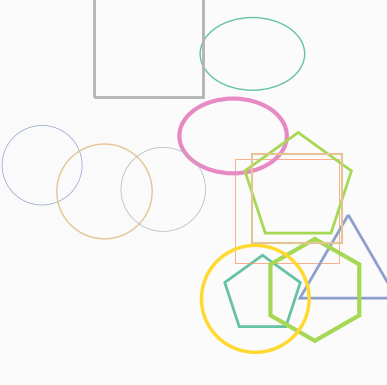[{"shape": "pentagon", "thickness": 2, "radius": 0.51, "center": [0.678, 0.235]}, {"shape": "oval", "thickness": 1, "radius": 0.67, "center": [0.651, 0.86]}, {"shape": "square", "thickness": 0.5, "radius": 0.67, "center": [0.74, 0.452]}, {"shape": "circle", "thickness": 0.5, "radius": 0.52, "center": [0.109, 0.571]}, {"shape": "triangle", "thickness": 2, "radius": 0.72, "center": [0.899, 0.298]}, {"shape": "oval", "thickness": 3, "radius": 0.69, "center": [0.602, 0.647]}, {"shape": "hexagon", "thickness": 3, "radius": 0.66, "center": [0.813, 0.247]}, {"shape": "pentagon", "thickness": 2, "radius": 0.72, "center": [0.769, 0.511]}, {"shape": "circle", "thickness": 2.5, "radius": 0.69, "center": [0.659, 0.224]}, {"shape": "circle", "thickness": 1, "radius": 0.62, "center": [0.27, 0.503]}, {"shape": "square", "thickness": 1.5, "radius": 0.58, "center": [0.766, 0.484]}, {"shape": "circle", "thickness": 0.5, "radius": 0.55, "center": [0.421, 0.508]}, {"shape": "square", "thickness": 2, "radius": 0.7, "center": [0.383, 0.888]}]